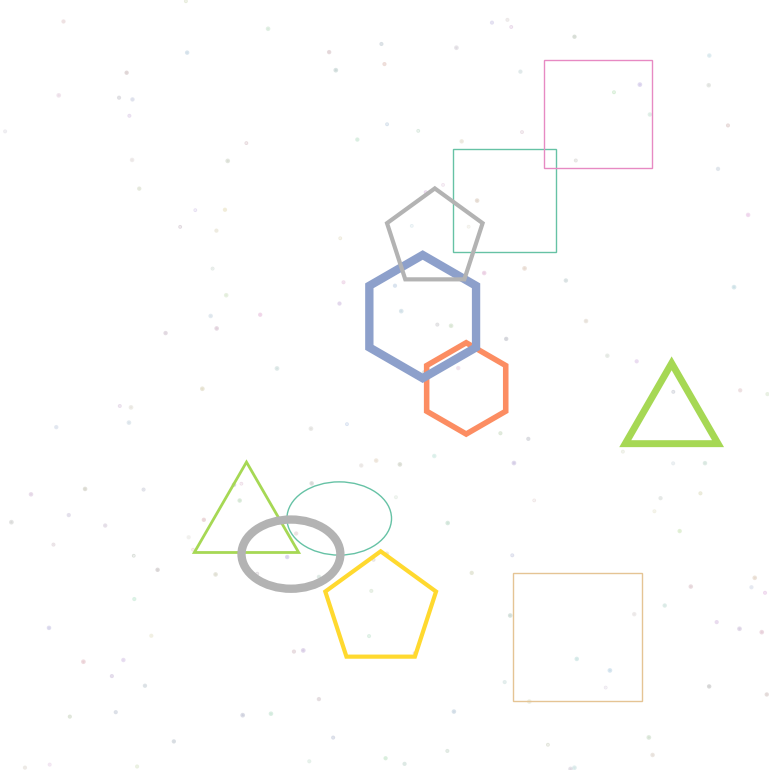[{"shape": "oval", "thickness": 0.5, "radius": 0.34, "center": [0.441, 0.327]}, {"shape": "square", "thickness": 0.5, "radius": 0.33, "center": [0.655, 0.74]}, {"shape": "hexagon", "thickness": 2, "radius": 0.3, "center": [0.605, 0.496]}, {"shape": "hexagon", "thickness": 3, "radius": 0.4, "center": [0.549, 0.589]}, {"shape": "square", "thickness": 0.5, "radius": 0.35, "center": [0.777, 0.851]}, {"shape": "triangle", "thickness": 2.5, "radius": 0.35, "center": [0.872, 0.459]}, {"shape": "triangle", "thickness": 1, "radius": 0.39, "center": [0.32, 0.322]}, {"shape": "pentagon", "thickness": 1.5, "radius": 0.38, "center": [0.494, 0.208]}, {"shape": "square", "thickness": 0.5, "radius": 0.42, "center": [0.75, 0.173]}, {"shape": "pentagon", "thickness": 1.5, "radius": 0.33, "center": [0.565, 0.69]}, {"shape": "oval", "thickness": 3, "radius": 0.32, "center": [0.378, 0.28]}]